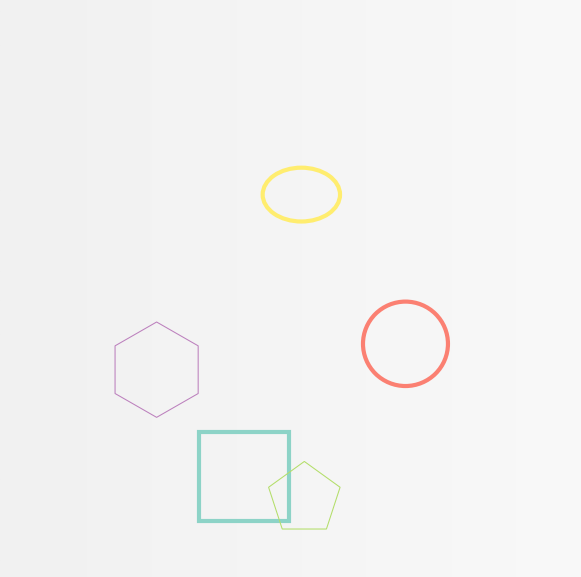[{"shape": "square", "thickness": 2, "radius": 0.39, "center": [0.42, 0.174]}, {"shape": "circle", "thickness": 2, "radius": 0.37, "center": [0.698, 0.404]}, {"shape": "pentagon", "thickness": 0.5, "radius": 0.32, "center": [0.524, 0.135]}, {"shape": "hexagon", "thickness": 0.5, "radius": 0.41, "center": [0.269, 0.359]}, {"shape": "oval", "thickness": 2, "radius": 0.33, "center": [0.518, 0.662]}]